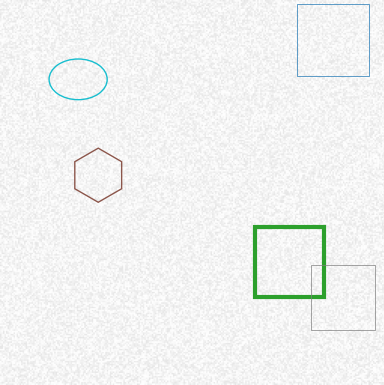[{"shape": "square", "thickness": 0.5, "radius": 0.47, "center": [0.866, 0.897]}, {"shape": "square", "thickness": 3, "radius": 0.45, "center": [0.752, 0.32]}, {"shape": "hexagon", "thickness": 1, "radius": 0.35, "center": [0.255, 0.545]}, {"shape": "square", "thickness": 0.5, "radius": 0.42, "center": [0.891, 0.227]}, {"shape": "oval", "thickness": 1, "radius": 0.38, "center": [0.203, 0.794]}]